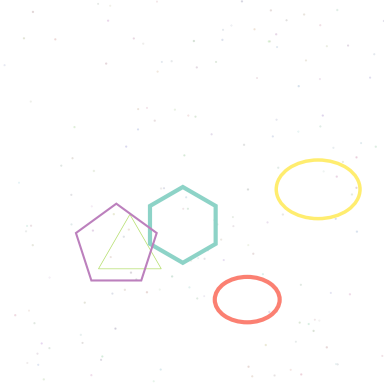[{"shape": "hexagon", "thickness": 3, "radius": 0.49, "center": [0.475, 0.416]}, {"shape": "oval", "thickness": 3, "radius": 0.42, "center": [0.642, 0.222]}, {"shape": "triangle", "thickness": 0.5, "radius": 0.47, "center": [0.337, 0.349]}, {"shape": "pentagon", "thickness": 1.5, "radius": 0.55, "center": [0.302, 0.361]}, {"shape": "oval", "thickness": 2.5, "radius": 0.54, "center": [0.826, 0.508]}]